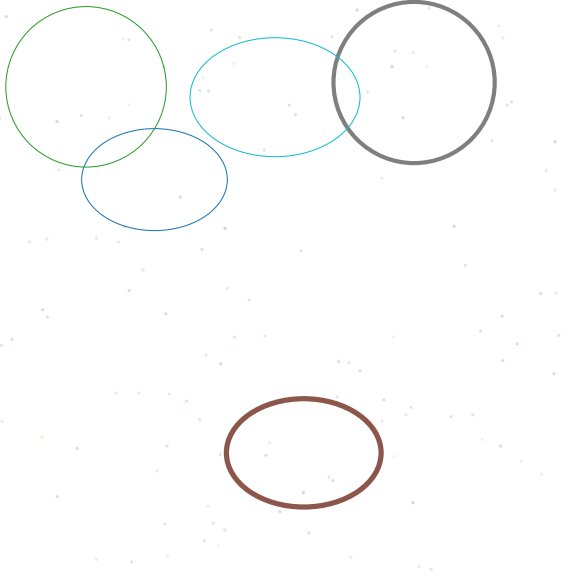[{"shape": "oval", "thickness": 0.5, "radius": 0.63, "center": [0.268, 0.688]}, {"shape": "circle", "thickness": 0.5, "radius": 0.69, "center": [0.149, 0.849]}, {"shape": "oval", "thickness": 2.5, "radius": 0.67, "center": [0.526, 0.215]}, {"shape": "circle", "thickness": 2, "radius": 0.7, "center": [0.717, 0.856]}, {"shape": "oval", "thickness": 0.5, "radius": 0.74, "center": [0.476, 0.831]}]